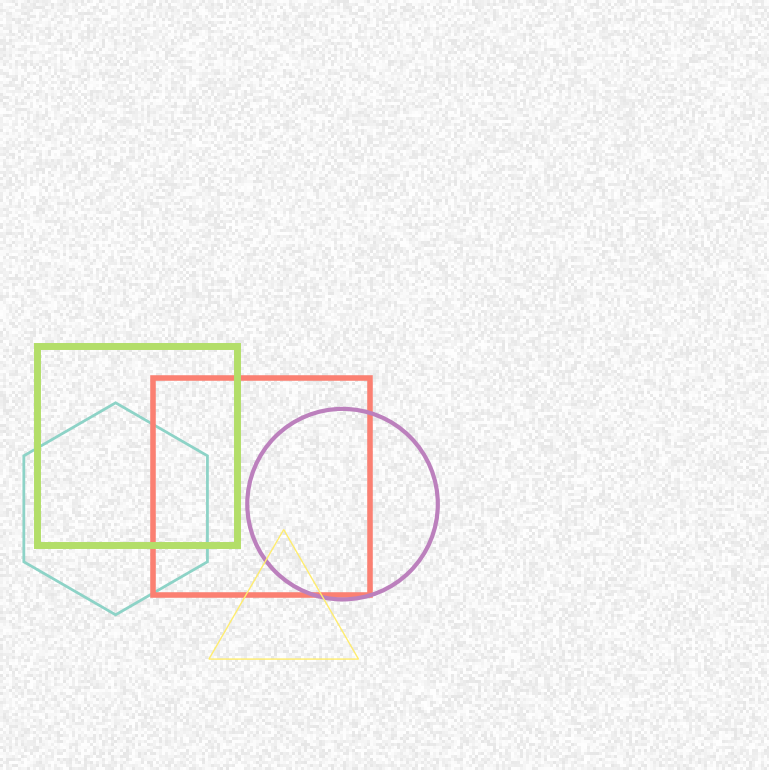[{"shape": "hexagon", "thickness": 1, "radius": 0.69, "center": [0.15, 0.339]}, {"shape": "square", "thickness": 2, "radius": 0.71, "center": [0.339, 0.368]}, {"shape": "square", "thickness": 2.5, "radius": 0.65, "center": [0.178, 0.421]}, {"shape": "circle", "thickness": 1.5, "radius": 0.62, "center": [0.445, 0.345]}, {"shape": "triangle", "thickness": 0.5, "radius": 0.56, "center": [0.368, 0.2]}]